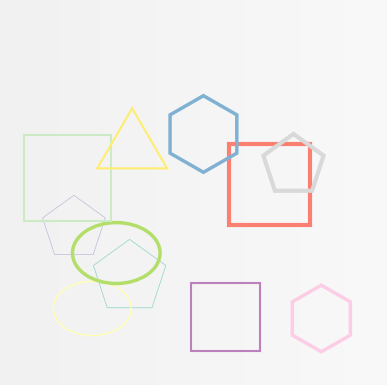[{"shape": "pentagon", "thickness": 0.5, "radius": 0.49, "center": [0.335, 0.28]}, {"shape": "oval", "thickness": 1, "radius": 0.5, "center": [0.238, 0.199]}, {"shape": "pentagon", "thickness": 0.5, "radius": 0.42, "center": [0.191, 0.408]}, {"shape": "square", "thickness": 3, "radius": 0.52, "center": [0.696, 0.52]}, {"shape": "hexagon", "thickness": 2.5, "radius": 0.5, "center": [0.525, 0.652]}, {"shape": "oval", "thickness": 2.5, "radius": 0.57, "center": [0.3, 0.343]}, {"shape": "hexagon", "thickness": 2.5, "radius": 0.43, "center": [0.829, 0.173]}, {"shape": "pentagon", "thickness": 3, "radius": 0.41, "center": [0.757, 0.571]}, {"shape": "square", "thickness": 1.5, "radius": 0.44, "center": [0.582, 0.176]}, {"shape": "square", "thickness": 1.5, "radius": 0.56, "center": [0.174, 0.539]}, {"shape": "triangle", "thickness": 1.5, "radius": 0.52, "center": [0.341, 0.615]}]